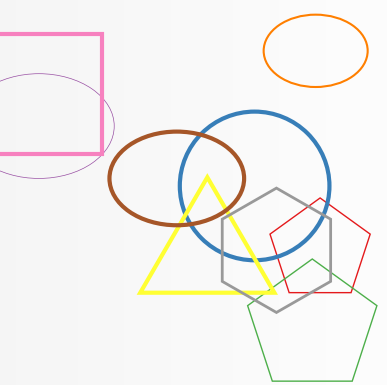[{"shape": "pentagon", "thickness": 1, "radius": 0.68, "center": [0.826, 0.35]}, {"shape": "circle", "thickness": 3, "radius": 0.97, "center": [0.657, 0.517]}, {"shape": "pentagon", "thickness": 1, "radius": 0.88, "center": [0.806, 0.152]}, {"shape": "oval", "thickness": 0.5, "radius": 0.97, "center": [0.1, 0.673]}, {"shape": "oval", "thickness": 1.5, "radius": 0.67, "center": [0.815, 0.868]}, {"shape": "triangle", "thickness": 3, "radius": 1.0, "center": [0.535, 0.34]}, {"shape": "oval", "thickness": 3, "radius": 0.87, "center": [0.456, 0.537]}, {"shape": "square", "thickness": 3, "radius": 0.78, "center": [0.107, 0.756]}, {"shape": "hexagon", "thickness": 2, "radius": 0.81, "center": [0.713, 0.35]}]